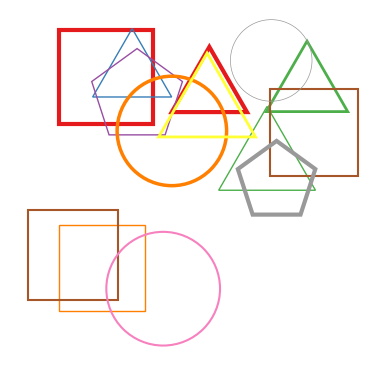[{"shape": "square", "thickness": 3, "radius": 0.61, "center": [0.276, 0.8]}, {"shape": "triangle", "thickness": 3, "radius": 0.56, "center": [0.544, 0.765]}, {"shape": "triangle", "thickness": 1, "radius": 0.59, "center": [0.343, 0.807]}, {"shape": "triangle", "thickness": 2, "radius": 0.61, "center": [0.797, 0.771]}, {"shape": "triangle", "thickness": 1, "radius": 0.73, "center": [0.694, 0.578]}, {"shape": "pentagon", "thickness": 1, "radius": 0.62, "center": [0.356, 0.75]}, {"shape": "circle", "thickness": 2.5, "radius": 0.71, "center": [0.446, 0.66]}, {"shape": "square", "thickness": 1, "radius": 0.56, "center": [0.265, 0.305]}, {"shape": "triangle", "thickness": 2, "radius": 0.73, "center": [0.538, 0.717]}, {"shape": "square", "thickness": 1.5, "radius": 0.57, "center": [0.816, 0.655]}, {"shape": "square", "thickness": 1.5, "radius": 0.58, "center": [0.19, 0.337]}, {"shape": "circle", "thickness": 1.5, "radius": 0.74, "center": [0.424, 0.25]}, {"shape": "pentagon", "thickness": 3, "radius": 0.53, "center": [0.718, 0.528]}, {"shape": "circle", "thickness": 0.5, "radius": 0.53, "center": [0.704, 0.843]}]